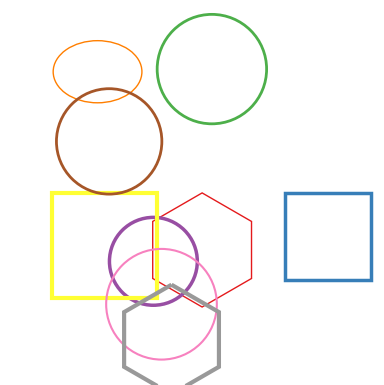[{"shape": "hexagon", "thickness": 1, "radius": 0.74, "center": [0.525, 0.351]}, {"shape": "square", "thickness": 2.5, "radius": 0.56, "center": [0.853, 0.386]}, {"shape": "circle", "thickness": 2, "radius": 0.71, "center": [0.55, 0.821]}, {"shape": "circle", "thickness": 2.5, "radius": 0.57, "center": [0.398, 0.321]}, {"shape": "oval", "thickness": 1, "radius": 0.58, "center": [0.253, 0.814]}, {"shape": "square", "thickness": 3, "radius": 0.68, "center": [0.271, 0.363]}, {"shape": "circle", "thickness": 2, "radius": 0.68, "center": [0.284, 0.633]}, {"shape": "circle", "thickness": 1.5, "radius": 0.72, "center": [0.419, 0.21]}, {"shape": "hexagon", "thickness": 3, "radius": 0.71, "center": [0.446, 0.118]}]